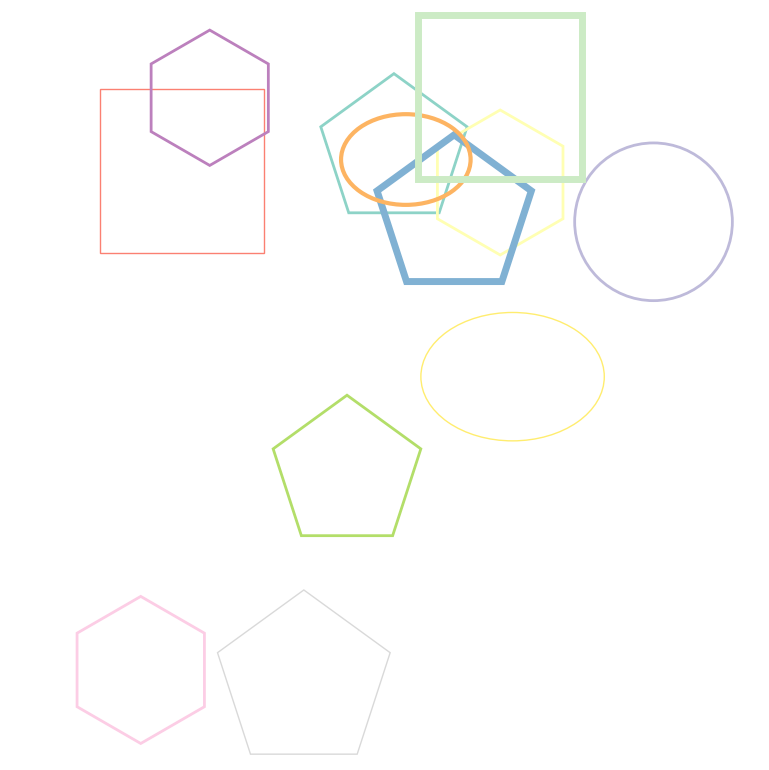[{"shape": "pentagon", "thickness": 1, "radius": 0.5, "center": [0.512, 0.804]}, {"shape": "hexagon", "thickness": 1, "radius": 0.47, "center": [0.65, 0.763]}, {"shape": "circle", "thickness": 1, "radius": 0.51, "center": [0.849, 0.712]}, {"shape": "square", "thickness": 0.5, "radius": 0.53, "center": [0.236, 0.778]}, {"shape": "pentagon", "thickness": 2.5, "radius": 0.53, "center": [0.59, 0.72]}, {"shape": "oval", "thickness": 1.5, "radius": 0.42, "center": [0.527, 0.793]}, {"shape": "pentagon", "thickness": 1, "radius": 0.5, "center": [0.451, 0.386]}, {"shape": "hexagon", "thickness": 1, "radius": 0.48, "center": [0.183, 0.13]}, {"shape": "pentagon", "thickness": 0.5, "radius": 0.59, "center": [0.395, 0.116]}, {"shape": "hexagon", "thickness": 1, "radius": 0.44, "center": [0.272, 0.873]}, {"shape": "square", "thickness": 2.5, "radius": 0.53, "center": [0.649, 0.874]}, {"shape": "oval", "thickness": 0.5, "radius": 0.6, "center": [0.666, 0.511]}]